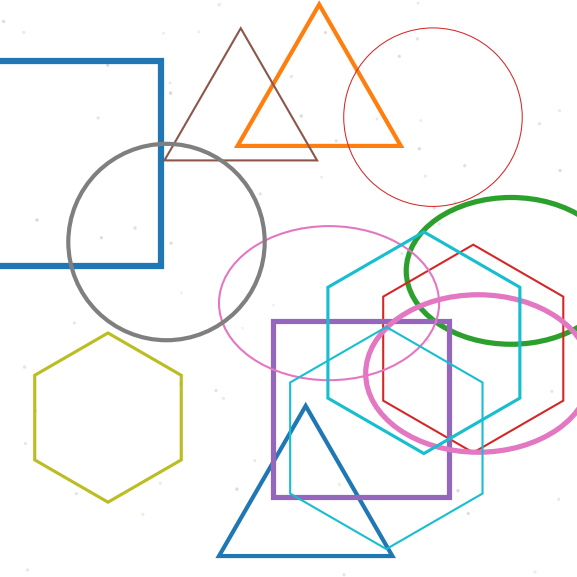[{"shape": "triangle", "thickness": 2, "radius": 0.87, "center": [0.529, 0.123]}, {"shape": "square", "thickness": 3, "radius": 0.88, "center": [0.103, 0.716]}, {"shape": "triangle", "thickness": 2, "radius": 0.82, "center": [0.553, 0.828]}, {"shape": "oval", "thickness": 2.5, "radius": 0.91, "center": [0.885, 0.53]}, {"shape": "circle", "thickness": 0.5, "radius": 0.77, "center": [0.75, 0.796]}, {"shape": "hexagon", "thickness": 1, "radius": 0.9, "center": [0.819, 0.395]}, {"shape": "square", "thickness": 2.5, "radius": 0.76, "center": [0.625, 0.291]}, {"shape": "triangle", "thickness": 1, "radius": 0.76, "center": [0.417, 0.798]}, {"shape": "oval", "thickness": 2.5, "radius": 0.97, "center": [0.828, 0.352]}, {"shape": "oval", "thickness": 1, "radius": 0.95, "center": [0.57, 0.474]}, {"shape": "circle", "thickness": 2, "radius": 0.85, "center": [0.288, 0.58]}, {"shape": "hexagon", "thickness": 1.5, "radius": 0.73, "center": [0.187, 0.276]}, {"shape": "hexagon", "thickness": 1.5, "radius": 0.96, "center": [0.734, 0.406]}, {"shape": "hexagon", "thickness": 1, "radius": 0.96, "center": [0.669, 0.241]}]